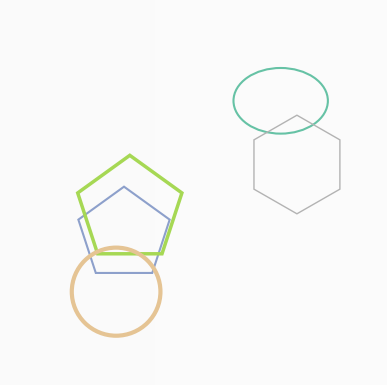[{"shape": "oval", "thickness": 1.5, "radius": 0.61, "center": [0.724, 0.738]}, {"shape": "pentagon", "thickness": 1.5, "radius": 0.62, "center": [0.32, 0.391]}, {"shape": "pentagon", "thickness": 2.5, "radius": 0.71, "center": [0.335, 0.455]}, {"shape": "circle", "thickness": 3, "radius": 0.57, "center": [0.3, 0.242]}, {"shape": "hexagon", "thickness": 1, "radius": 0.64, "center": [0.766, 0.573]}]